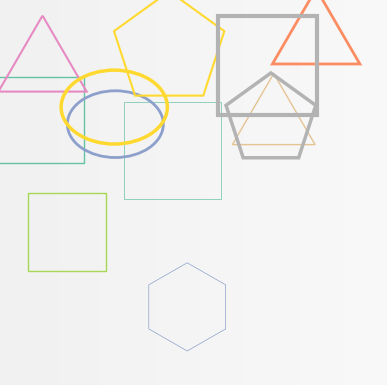[{"shape": "square", "thickness": 0.5, "radius": 0.63, "center": [0.444, 0.61]}, {"shape": "square", "thickness": 1, "radius": 0.56, "center": [0.105, 0.688]}, {"shape": "triangle", "thickness": 2, "radius": 0.65, "center": [0.816, 0.899]}, {"shape": "oval", "thickness": 2, "radius": 0.62, "center": [0.298, 0.678]}, {"shape": "hexagon", "thickness": 0.5, "radius": 0.57, "center": [0.483, 0.203]}, {"shape": "triangle", "thickness": 1.5, "radius": 0.66, "center": [0.11, 0.828]}, {"shape": "square", "thickness": 1, "radius": 0.51, "center": [0.173, 0.398]}, {"shape": "pentagon", "thickness": 1.5, "radius": 0.75, "center": [0.437, 0.873]}, {"shape": "oval", "thickness": 2.5, "radius": 0.69, "center": [0.295, 0.722]}, {"shape": "triangle", "thickness": 1, "radius": 0.62, "center": [0.706, 0.686]}, {"shape": "square", "thickness": 3, "radius": 0.64, "center": [0.69, 0.83]}, {"shape": "pentagon", "thickness": 2.5, "radius": 0.61, "center": [0.699, 0.689]}]